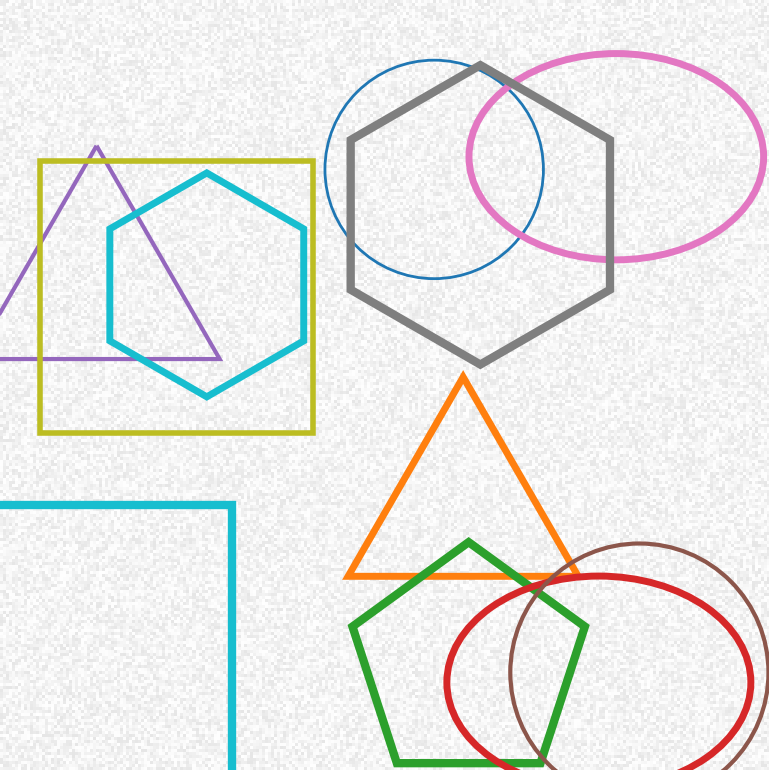[{"shape": "circle", "thickness": 1, "radius": 0.71, "center": [0.564, 0.78]}, {"shape": "triangle", "thickness": 2.5, "radius": 0.86, "center": [0.602, 0.338]}, {"shape": "pentagon", "thickness": 3, "radius": 0.79, "center": [0.609, 0.137]}, {"shape": "oval", "thickness": 2.5, "radius": 0.99, "center": [0.778, 0.114]}, {"shape": "triangle", "thickness": 1.5, "radius": 0.92, "center": [0.125, 0.626]}, {"shape": "circle", "thickness": 1.5, "radius": 0.84, "center": [0.83, 0.127]}, {"shape": "oval", "thickness": 2.5, "radius": 0.96, "center": [0.8, 0.796]}, {"shape": "hexagon", "thickness": 3, "radius": 0.97, "center": [0.624, 0.721]}, {"shape": "square", "thickness": 2, "radius": 0.88, "center": [0.229, 0.614]}, {"shape": "hexagon", "thickness": 2.5, "radius": 0.73, "center": [0.269, 0.63]}, {"shape": "square", "thickness": 3, "radius": 0.99, "center": [0.102, 0.146]}]